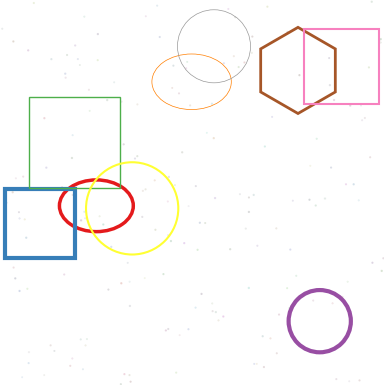[{"shape": "oval", "thickness": 2.5, "radius": 0.48, "center": [0.25, 0.465]}, {"shape": "square", "thickness": 3, "radius": 0.45, "center": [0.104, 0.419]}, {"shape": "square", "thickness": 1, "radius": 0.59, "center": [0.193, 0.631]}, {"shape": "circle", "thickness": 3, "radius": 0.4, "center": [0.83, 0.166]}, {"shape": "oval", "thickness": 0.5, "radius": 0.52, "center": [0.498, 0.788]}, {"shape": "circle", "thickness": 1.5, "radius": 0.6, "center": [0.343, 0.459]}, {"shape": "hexagon", "thickness": 2, "radius": 0.56, "center": [0.774, 0.817]}, {"shape": "square", "thickness": 1.5, "radius": 0.49, "center": [0.888, 0.827]}, {"shape": "circle", "thickness": 0.5, "radius": 0.47, "center": [0.556, 0.88]}]